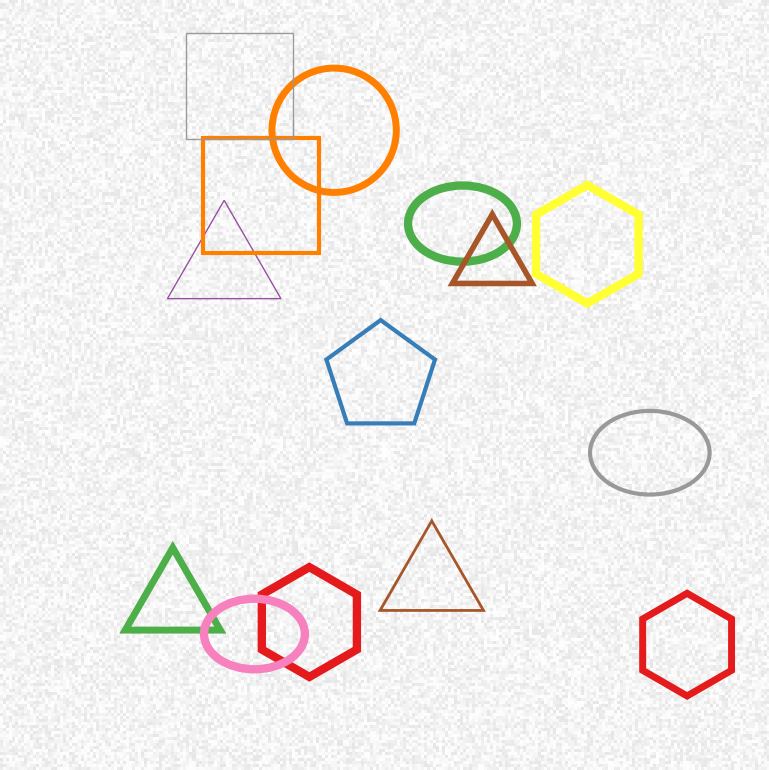[{"shape": "hexagon", "thickness": 3, "radius": 0.36, "center": [0.402, 0.192]}, {"shape": "hexagon", "thickness": 2.5, "radius": 0.33, "center": [0.892, 0.163]}, {"shape": "pentagon", "thickness": 1.5, "radius": 0.37, "center": [0.494, 0.51]}, {"shape": "triangle", "thickness": 2.5, "radius": 0.36, "center": [0.224, 0.217]}, {"shape": "oval", "thickness": 3, "radius": 0.35, "center": [0.601, 0.71]}, {"shape": "triangle", "thickness": 0.5, "radius": 0.43, "center": [0.291, 0.655]}, {"shape": "square", "thickness": 1.5, "radius": 0.37, "center": [0.339, 0.746]}, {"shape": "circle", "thickness": 2.5, "radius": 0.4, "center": [0.434, 0.831]}, {"shape": "hexagon", "thickness": 3, "radius": 0.38, "center": [0.763, 0.683]}, {"shape": "triangle", "thickness": 1, "radius": 0.39, "center": [0.561, 0.246]}, {"shape": "triangle", "thickness": 2, "radius": 0.3, "center": [0.639, 0.662]}, {"shape": "oval", "thickness": 3, "radius": 0.33, "center": [0.33, 0.177]}, {"shape": "square", "thickness": 0.5, "radius": 0.35, "center": [0.311, 0.889]}, {"shape": "oval", "thickness": 1.5, "radius": 0.39, "center": [0.844, 0.412]}]